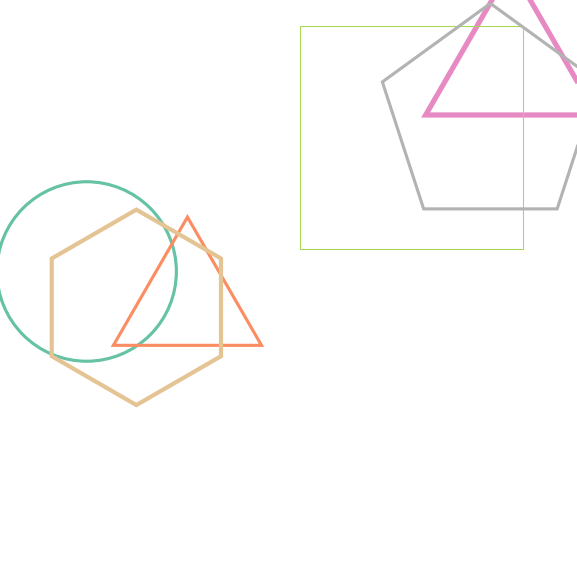[{"shape": "circle", "thickness": 1.5, "radius": 0.78, "center": [0.15, 0.529]}, {"shape": "triangle", "thickness": 1.5, "radius": 0.74, "center": [0.325, 0.475]}, {"shape": "triangle", "thickness": 2.5, "radius": 0.85, "center": [0.885, 0.885]}, {"shape": "square", "thickness": 0.5, "radius": 0.97, "center": [0.713, 0.762]}, {"shape": "hexagon", "thickness": 2, "radius": 0.85, "center": [0.236, 0.467]}, {"shape": "pentagon", "thickness": 1.5, "radius": 0.98, "center": [0.849, 0.797]}]